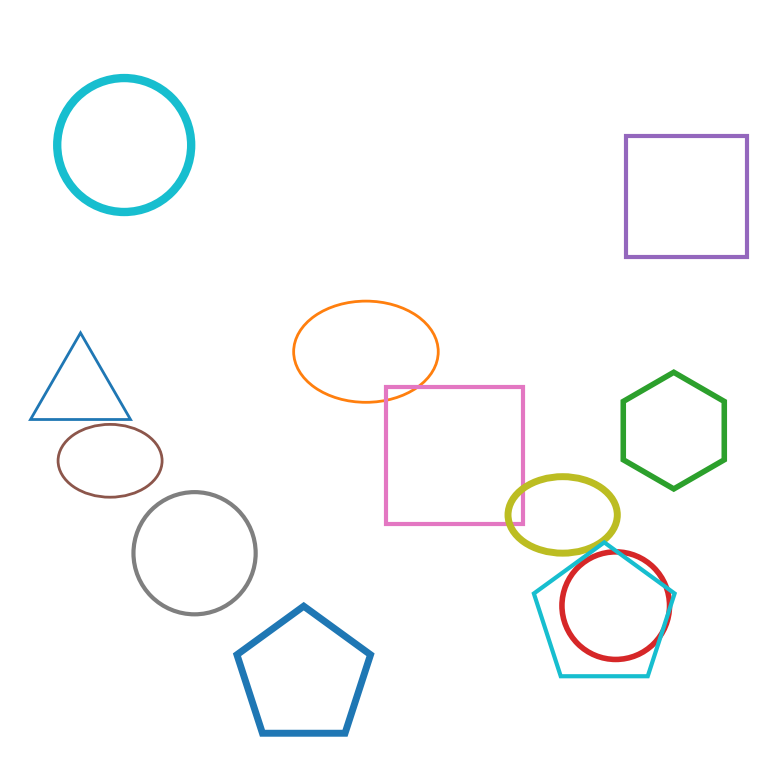[{"shape": "pentagon", "thickness": 2.5, "radius": 0.46, "center": [0.394, 0.122]}, {"shape": "triangle", "thickness": 1, "radius": 0.37, "center": [0.105, 0.493]}, {"shape": "oval", "thickness": 1, "radius": 0.47, "center": [0.475, 0.543]}, {"shape": "hexagon", "thickness": 2, "radius": 0.38, "center": [0.875, 0.441]}, {"shape": "circle", "thickness": 2, "radius": 0.35, "center": [0.8, 0.213]}, {"shape": "square", "thickness": 1.5, "radius": 0.39, "center": [0.891, 0.745]}, {"shape": "oval", "thickness": 1, "radius": 0.34, "center": [0.143, 0.402]}, {"shape": "square", "thickness": 1.5, "radius": 0.44, "center": [0.591, 0.408]}, {"shape": "circle", "thickness": 1.5, "radius": 0.4, "center": [0.253, 0.282]}, {"shape": "oval", "thickness": 2.5, "radius": 0.35, "center": [0.731, 0.331]}, {"shape": "pentagon", "thickness": 1.5, "radius": 0.48, "center": [0.785, 0.2]}, {"shape": "circle", "thickness": 3, "radius": 0.43, "center": [0.161, 0.812]}]